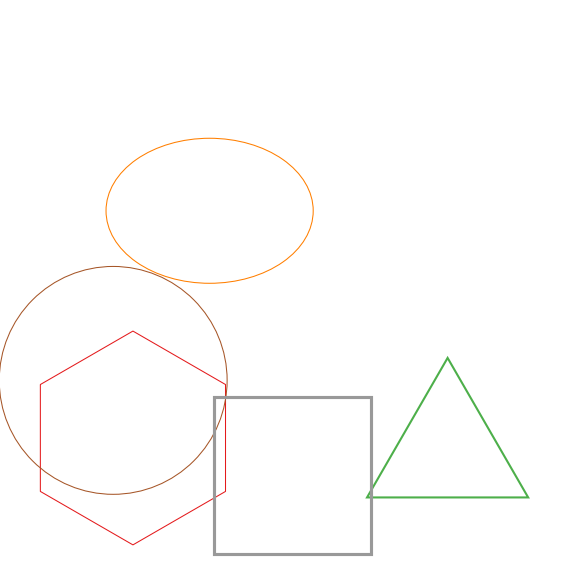[{"shape": "hexagon", "thickness": 0.5, "radius": 0.93, "center": [0.23, 0.241]}, {"shape": "triangle", "thickness": 1, "radius": 0.81, "center": [0.775, 0.218]}, {"shape": "oval", "thickness": 0.5, "radius": 0.9, "center": [0.363, 0.634]}, {"shape": "circle", "thickness": 0.5, "radius": 0.99, "center": [0.196, 0.34]}, {"shape": "square", "thickness": 1.5, "radius": 0.68, "center": [0.506, 0.176]}]